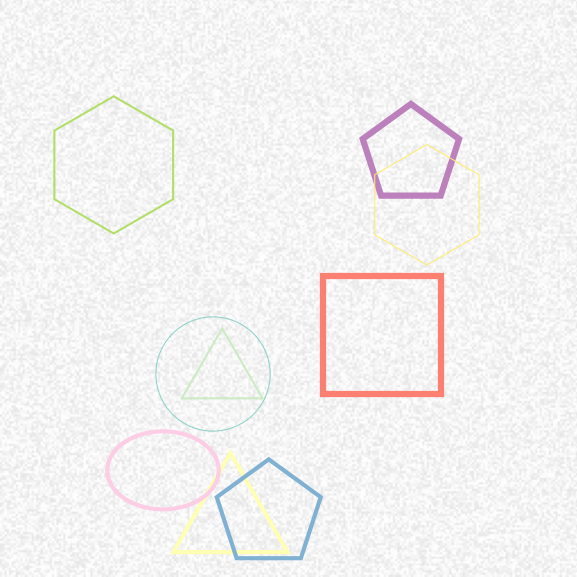[{"shape": "circle", "thickness": 0.5, "radius": 0.49, "center": [0.369, 0.352]}, {"shape": "triangle", "thickness": 2, "radius": 0.57, "center": [0.399, 0.1]}, {"shape": "square", "thickness": 3, "radius": 0.51, "center": [0.661, 0.419]}, {"shape": "pentagon", "thickness": 2, "radius": 0.47, "center": [0.465, 0.109]}, {"shape": "hexagon", "thickness": 1, "radius": 0.59, "center": [0.197, 0.714]}, {"shape": "oval", "thickness": 2, "radius": 0.48, "center": [0.282, 0.185]}, {"shape": "pentagon", "thickness": 3, "radius": 0.44, "center": [0.711, 0.731]}, {"shape": "triangle", "thickness": 1, "radius": 0.4, "center": [0.385, 0.35]}, {"shape": "hexagon", "thickness": 0.5, "radius": 0.52, "center": [0.739, 0.645]}]